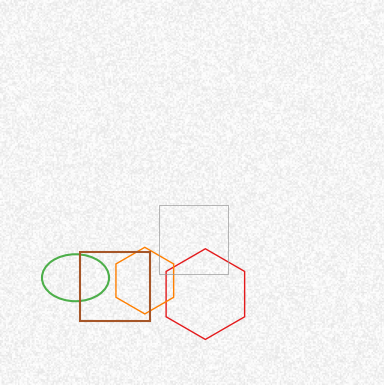[{"shape": "hexagon", "thickness": 1, "radius": 0.59, "center": [0.533, 0.236]}, {"shape": "oval", "thickness": 1.5, "radius": 0.44, "center": [0.196, 0.279]}, {"shape": "hexagon", "thickness": 1, "radius": 0.43, "center": [0.376, 0.271]}, {"shape": "square", "thickness": 1.5, "radius": 0.45, "center": [0.299, 0.256]}, {"shape": "square", "thickness": 0.5, "radius": 0.45, "center": [0.503, 0.377]}]